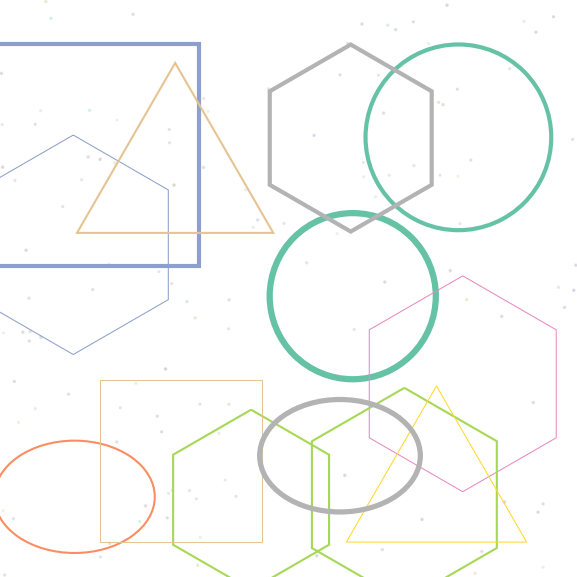[{"shape": "circle", "thickness": 3, "radius": 0.72, "center": [0.611, 0.486]}, {"shape": "circle", "thickness": 2, "radius": 0.8, "center": [0.794, 0.761]}, {"shape": "oval", "thickness": 1, "radius": 0.69, "center": [0.129, 0.139]}, {"shape": "square", "thickness": 2, "radius": 0.96, "center": [0.152, 0.73]}, {"shape": "hexagon", "thickness": 0.5, "radius": 0.95, "center": [0.127, 0.575]}, {"shape": "hexagon", "thickness": 0.5, "radius": 0.93, "center": [0.801, 0.335]}, {"shape": "hexagon", "thickness": 1, "radius": 0.92, "center": [0.7, 0.143]}, {"shape": "hexagon", "thickness": 1, "radius": 0.78, "center": [0.435, 0.134]}, {"shape": "triangle", "thickness": 0.5, "radius": 0.9, "center": [0.756, 0.151]}, {"shape": "square", "thickness": 0.5, "radius": 0.7, "center": [0.313, 0.201]}, {"shape": "triangle", "thickness": 1, "radius": 0.98, "center": [0.303, 0.694]}, {"shape": "hexagon", "thickness": 2, "radius": 0.81, "center": [0.607, 0.76]}, {"shape": "oval", "thickness": 2.5, "radius": 0.7, "center": [0.589, 0.21]}]